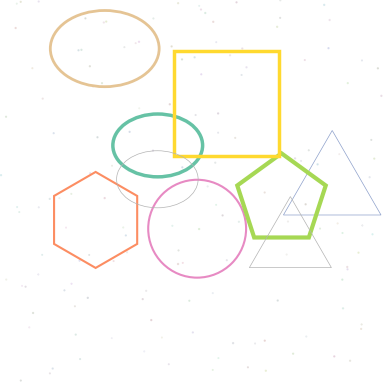[{"shape": "oval", "thickness": 2.5, "radius": 0.58, "center": [0.41, 0.622]}, {"shape": "hexagon", "thickness": 1.5, "radius": 0.62, "center": [0.248, 0.429]}, {"shape": "triangle", "thickness": 0.5, "radius": 0.73, "center": [0.863, 0.515]}, {"shape": "circle", "thickness": 1.5, "radius": 0.64, "center": [0.512, 0.406]}, {"shape": "pentagon", "thickness": 3, "radius": 0.6, "center": [0.731, 0.481]}, {"shape": "square", "thickness": 2.5, "radius": 0.68, "center": [0.587, 0.731]}, {"shape": "oval", "thickness": 2, "radius": 0.71, "center": [0.272, 0.874]}, {"shape": "triangle", "thickness": 0.5, "radius": 0.62, "center": [0.754, 0.366]}, {"shape": "oval", "thickness": 0.5, "radius": 0.53, "center": [0.409, 0.534]}]